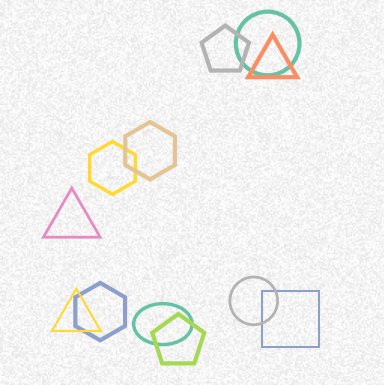[{"shape": "circle", "thickness": 3, "radius": 0.41, "center": [0.695, 0.887]}, {"shape": "oval", "thickness": 2.5, "radius": 0.38, "center": [0.423, 0.158]}, {"shape": "triangle", "thickness": 3, "radius": 0.37, "center": [0.708, 0.836]}, {"shape": "hexagon", "thickness": 3, "radius": 0.37, "center": [0.26, 0.191]}, {"shape": "square", "thickness": 1.5, "radius": 0.37, "center": [0.754, 0.171]}, {"shape": "triangle", "thickness": 2, "radius": 0.43, "center": [0.186, 0.426]}, {"shape": "pentagon", "thickness": 3, "radius": 0.36, "center": [0.463, 0.114]}, {"shape": "hexagon", "thickness": 2.5, "radius": 0.34, "center": [0.292, 0.564]}, {"shape": "triangle", "thickness": 1.5, "radius": 0.37, "center": [0.198, 0.177]}, {"shape": "hexagon", "thickness": 3, "radius": 0.37, "center": [0.39, 0.609]}, {"shape": "circle", "thickness": 2, "radius": 0.31, "center": [0.659, 0.219]}, {"shape": "pentagon", "thickness": 3, "radius": 0.32, "center": [0.585, 0.869]}]